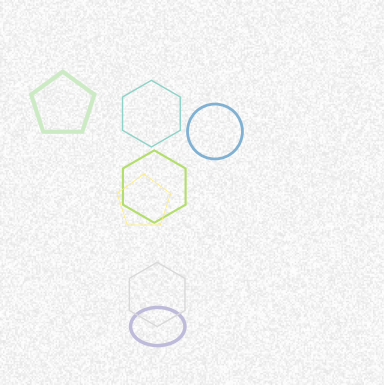[{"shape": "hexagon", "thickness": 1, "radius": 0.43, "center": [0.393, 0.705]}, {"shape": "oval", "thickness": 2.5, "radius": 0.35, "center": [0.41, 0.152]}, {"shape": "circle", "thickness": 2, "radius": 0.36, "center": [0.558, 0.658]}, {"shape": "hexagon", "thickness": 1.5, "radius": 0.47, "center": [0.401, 0.515]}, {"shape": "hexagon", "thickness": 1, "radius": 0.42, "center": [0.408, 0.235]}, {"shape": "pentagon", "thickness": 3, "radius": 0.43, "center": [0.163, 0.728]}, {"shape": "pentagon", "thickness": 0.5, "radius": 0.37, "center": [0.374, 0.475]}]